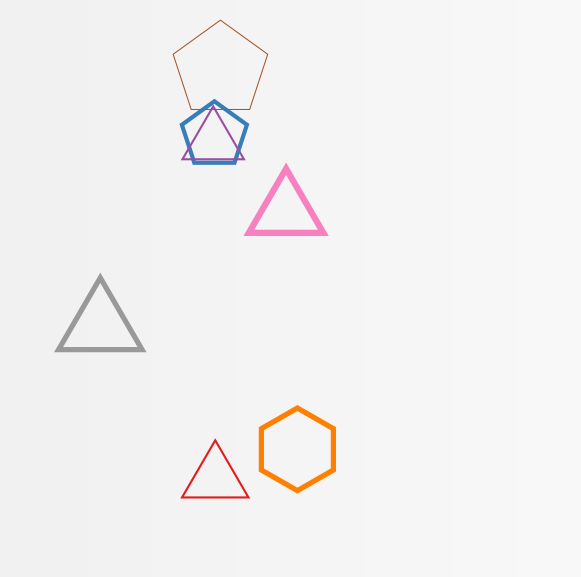[{"shape": "triangle", "thickness": 1, "radius": 0.33, "center": [0.37, 0.171]}, {"shape": "pentagon", "thickness": 2, "radius": 0.29, "center": [0.369, 0.765]}, {"shape": "triangle", "thickness": 1, "radius": 0.31, "center": [0.367, 0.754]}, {"shape": "hexagon", "thickness": 2.5, "radius": 0.36, "center": [0.512, 0.221]}, {"shape": "pentagon", "thickness": 0.5, "radius": 0.43, "center": [0.379, 0.879]}, {"shape": "triangle", "thickness": 3, "radius": 0.37, "center": [0.492, 0.633]}, {"shape": "triangle", "thickness": 2.5, "radius": 0.41, "center": [0.173, 0.435]}]